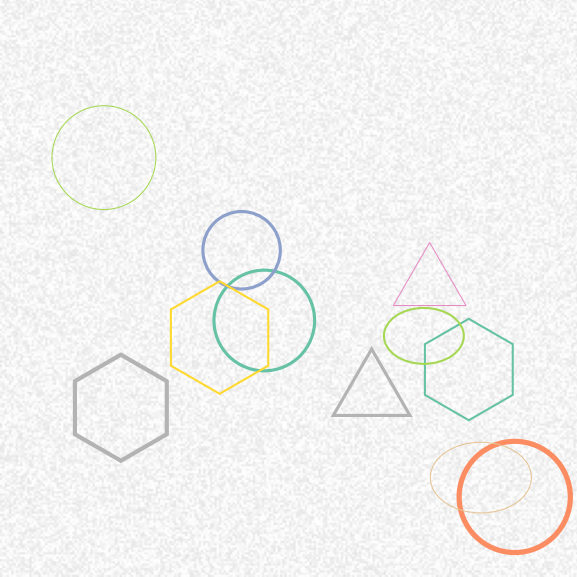[{"shape": "circle", "thickness": 1.5, "radius": 0.44, "center": [0.458, 0.444]}, {"shape": "hexagon", "thickness": 1, "radius": 0.44, "center": [0.812, 0.359]}, {"shape": "circle", "thickness": 2.5, "radius": 0.48, "center": [0.891, 0.139]}, {"shape": "circle", "thickness": 1.5, "radius": 0.34, "center": [0.418, 0.566]}, {"shape": "triangle", "thickness": 0.5, "radius": 0.36, "center": [0.744, 0.506]}, {"shape": "oval", "thickness": 1, "radius": 0.35, "center": [0.734, 0.417]}, {"shape": "circle", "thickness": 0.5, "radius": 0.45, "center": [0.18, 0.726]}, {"shape": "hexagon", "thickness": 1, "radius": 0.49, "center": [0.38, 0.415]}, {"shape": "oval", "thickness": 0.5, "radius": 0.44, "center": [0.833, 0.172]}, {"shape": "hexagon", "thickness": 2, "radius": 0.46, "center": [0.209, 0.293]}, {"shape": "triangle", "thickness": 1.5, "radius": 0.38, "center": [0.644, 0.318]}]